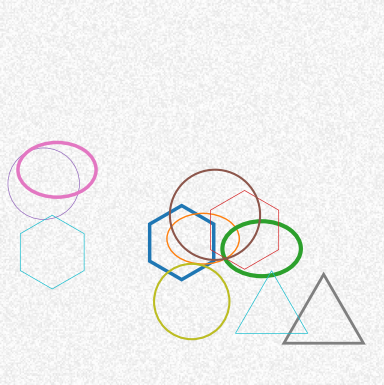[{"shape": "hexagon", "thickness": 2.5, "radius": 0.48, "center": [0.472, 0.37]}, {"shape": "oval", "thickness": 1, "radius": 0.47, "center": [0.528, 0.38]}, {"shape": "oval", "thickness": 3, "radius": 0.51, "center": [0.68, 0.354]}, {"shape": "hexagon", "thickness": 0.5, "radius": 0.51, "center": [0.635, 0.403]}, {"shape": "circle", "thickness": 0.5, "radius": 0.46, "center": [0.114, 0.523]}, {"shape": "circle", "thickness": 1.5, "radius": 0.59, "center": [0.558, 0.442]}, {"shape": "oval", "thickness": 2.5, "radius": 0.51, "center": [0.148, 0.559]}, {"shape": "triangle", "thickness": 2, "radius": 0.6, "center": [0.841, 0.168]}, {"shape": "circle", "thickness": 1.5, "radius": 0.49, "center": [0.498, 0.217]}, {"shape": "triangle", "thickness": 0.5, "radius": 0.54, "center": [0.705, 0.188]}, {"shape": "hexagon", "thickness": 0.5, "radius": 0.48, "center": [0.136, 0.345]}]